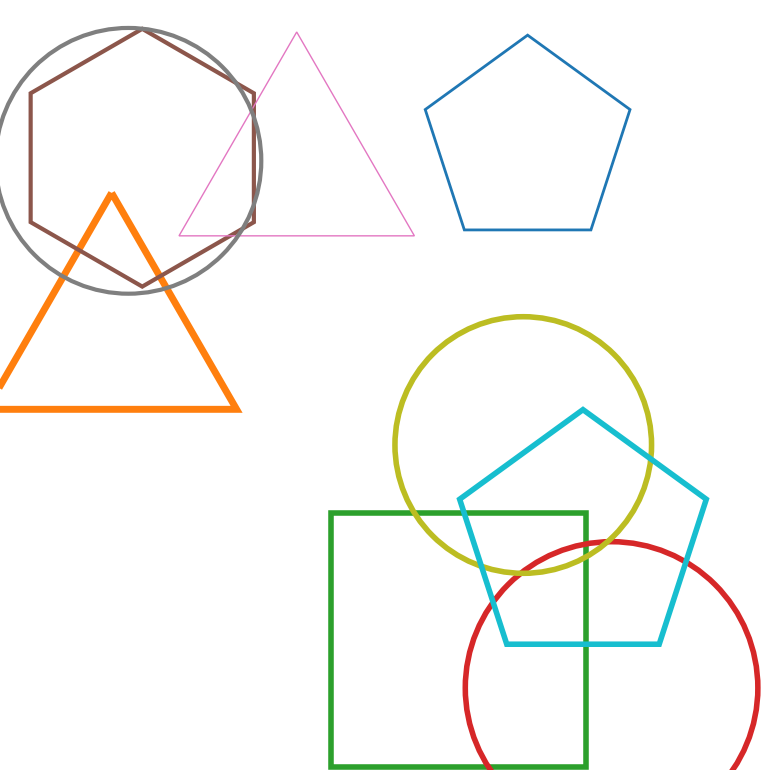[{"shape": "pentagon", "thickness": 1, "radius": 0.7, "center": [0.685, 0.815]}, {"shape": "triangle", "thickness": 2.5, "radius": 0.94, "center": [0.145, 0.562]}, {"shape": "square", "thickness": 2, "radius": 0.83, "center": [0.595, 0.169]}, {"shape": "circle", "thickness": 2, "radius": 0.95, "center": [0.794, 0.107]}, {"shape": "hexagon", "thickness": 1.5, "radius": 0.84, "center": [0.185, 0.795]}, {"shape": "triangle", "thickness": 0.5, "radius": 0.88, "center": [0.385, 0.782]}, {"shape": "circle", "thickness": 1.5, "radius": 0.86, "center": [0.167, 0.791]}, {"shape": "circle", "thickness": 2, "radius": 0.83, "center": [0.68, 0.422]}, {"shape": "pentagon", "thickness": 2, "radius": 0.84, "center": [0.757, 0.3]}]